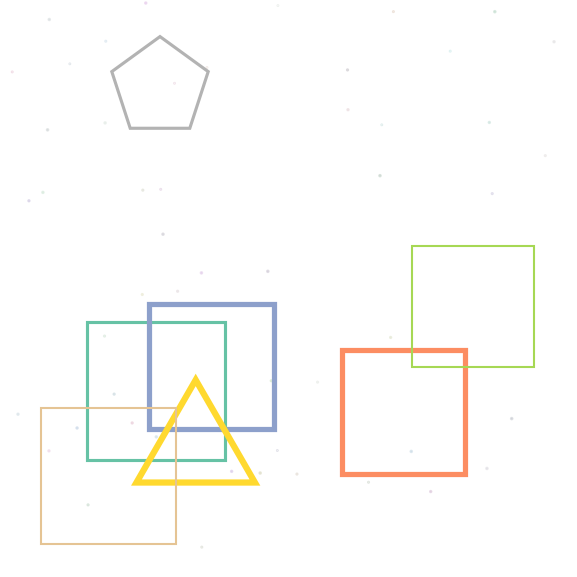[{"shape": "square", "thickness": 1.5, "radius": 0.6, "center": [0.27, 0.322]}, {"shape": "square", "thickness": 2.5, "radius": 0.54, "center": [0.699, 0.286]}, {"shape": "square", "thickness": 2.5, "radius": 0.54, "center": [0.367, 0.364]}, {"shape": "square", "thickness": 1, "radius": 0.53, "center": [0.819, 0.468]}, {"shape": "triangle", "thickness": 3, "radius": 0.59, "center": [0.339, 0.223]}, {"shape": "square", "thickness": 1, "radius": 0.59, "center": [0.188, 0.176]}, {"shape": "pentagon", "thickness": 1.5, "radius": 0.44, "center": [0.277, 0.848]}]